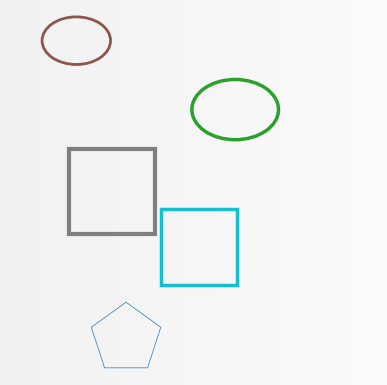[{"shape": "pentagon", "thickness": 0.5, "radius": 0.47, "center": [0.325, 0.121]}, {"shape": "oval", "thickness": 2.5, "radius": 0.56, "center": [0.607, 0.715]}, {"shape": "oval", "thickness": 2, "radius": 0.44, "center": [0.197, 0.894]}, {"shape": "square", "thickness": 3, "radius": 0.55, "center": [0.289, 0.502]}, {"shape": "square", "thickness": 2.5, "radius": 0.49, "center": [0.513, 0.358]}]